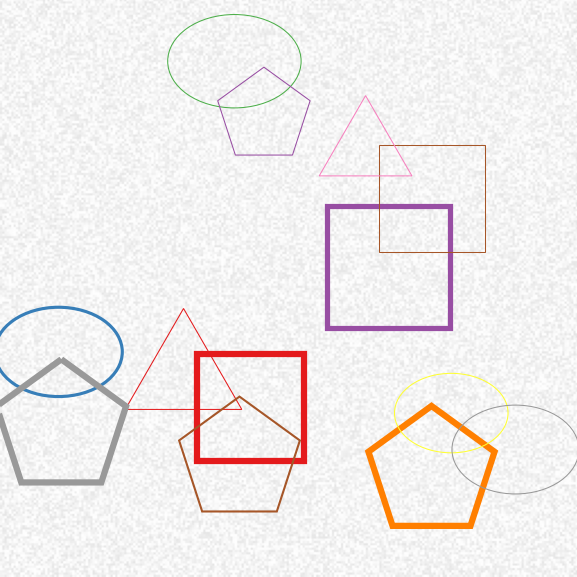[{"shape": "triangle", "thickness": 0.5, "radius": 0.58, "center": [0.318, 0.348]}, {"shape": "square", "thickness": 3, "radius": 0.46, "center": [0.433, 0.293]}, {"shape": "oval", "thickness": 1.5, "radius": 0.55, "center": [0.101, 0.39]}, {"shape": "oval", "thickness": 0.5, "radius": 0.58, "center": [0.406, 0.893]}, {"shape": "pentagon", "thickness": 0.5, "radius": 0.42, "center": [0.457, 0.799]}, {"shape": "square", "thickness": 2.5, "radius": 0.53, "center": [0.673, 0.536]}, {"shape": "pentagon", "thickness": 3, "radius": 0.57, "center": [0.747, 0.181]}, {"shape": "oval", "thickness": 0.5, "radius": 0.49, "center": [0.781, 0.284]}, {"shape": "square", "thickness": 0.5, "radius": 0.46, "center": [0.748, 0.655]}, {"shape": "pentagon", "thickness": 1, "radius": 0.55, "center": [0.415, 0.202]}, {"shape": "triangle", "thickness": 0.5, "radius": 0.46, "center": [0.633, 0.741]}, {"shape": "oval", "thickness": 0.5, "radius": 0.55, "center": [0.893, 0.221]}, {"shape": "pentagon", "thickness": 3, "radius": 0.59, "center": [0.106, 0.259]}]